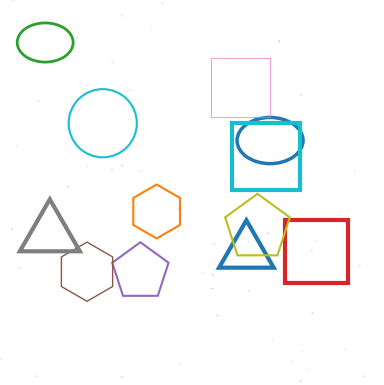[{"shape": "triangle", "thickness": 3, "radius": 0.41, "center": [0.64, 0.346]}, {"shape": "oval", "thickness": 2.5, "radius": 0.43, "center": [0.701, 0.635]}, {"shape": "hexagon", "thickness": 1.5, "radius": 0.35, "center": [0.407, 0.451]}, {"shape": "oval", "thickness": 2, "radius": 0.36, "center": [0.117, 0.89]}, {"shape": "square", "thickness": 3, "radius": 0.41, "center": [0.823, 0.348]}, {"shape": "pentagon", "thickness": 1.5, "radius": 0.38, "center": [0.365, 0.294]}, {"shape": "hexagon", "thickness": 1, "radius": 0.38, "center": [0.226, 0.294]}, {"shape": "square", "thickness": 0.5, "radius": 0.38, "center": [0.625, 0.774]}, {"shape": "triangle", "thickness": 3, "radius": 0.45, "center": [0.129, 0.392]}, {"shape": "pentagon", "thickness": 1.5, "radius": 0.44, "center": [0.669, 0.408]}, {"shape": "square", "thickness": 3, "radius": 0.44, "center": [0.691, 0.594]}, {"shape": "circle", "thickness": 1.5, "radius": 0.44, "center": [0.267, 0.68]}]